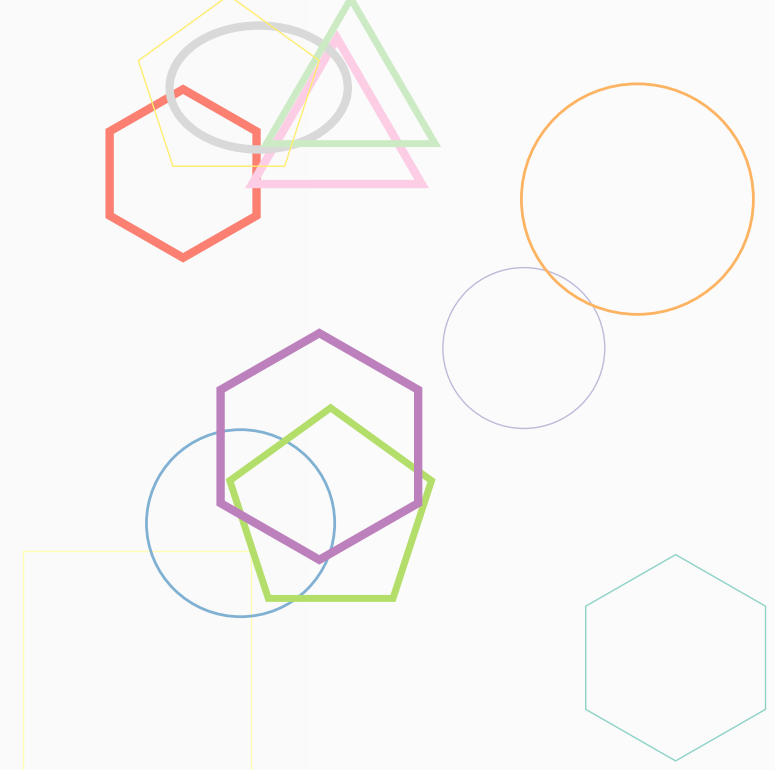[{"shape": "hexagon", "thickness": 0.5, "radius": 0.67, "center": [0.872, 0.146]}, {"shape": "square", "thickness": 0.5, "radius": 0.74, "center": [0.176, 0.137]}, {"shape": "circle", "thickness": 0.5, "radius": 0.52, "center": [0.676, 0.548]}, {"shape": "hexagon", "thickness": 3, "radius": 0.55, "center": [0.236, 0.775]}, {"shape": "circle", "thickness": 1, "radius": 0.61, "center": [0.31, 0.321]}, {"shape": "circle", "thickness": 1, "radius": 0.75, "center": [0.822, 0.741]}, {"shape": "pentagon", "thickness": 2.5, "radius": 0.68, "center": [0.427, 0.334]}, {"shape": "triangle", "thickness": 3, "radius": 0.63, "center": [0.435, 0.824]}, {"shape": "oval", "thickness": 3, "radius": 0.57, "center": [0.334, 0.886]}, {"shape": "hexagon", "thickness": 3, "radius": 0.74, "center": [0.412, 0.42]}, {"shape": "triangle", "thickness": 2.5, "radius": 0.63, "center": [0.453, 0.876]}, {"shape": "pentagon", "thickness": 0.5, "radius": 0.61, "center": [0.295, 0.883]}]